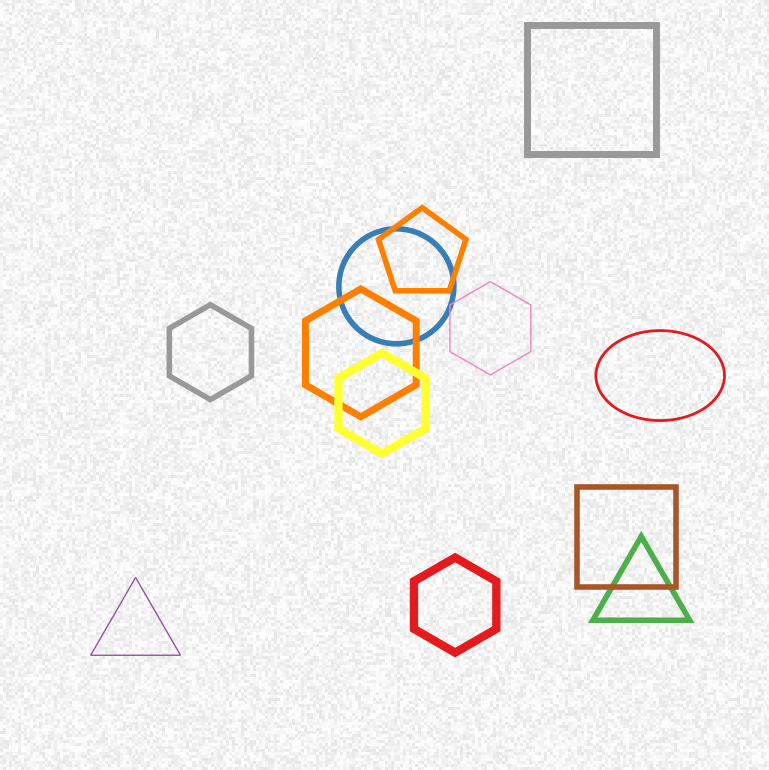[{"shape": "oval", "thickness": 1, "radius": 0.42, "center": [0.857, 0.512]}, {"shape": "hexagon", "thickness": 3, "radius": 0.31, "center": [0.591, 0.214]}, {"shape": "circle", "thickness": 2, "radius": 0.37, "center": [0.515, 0.628]}, {"shape": "triangle", "thickness": 2, "radius": 0.36, "center": [0.833, 0.231]}, {"shape": "triangle", "thickness": 0.5, "radius": 0.34, "center": [0.176, 0.183]}, {"shape": "hexagon", "thickness": 2.5, "radius": 0.42, "center": [0.469, 0.542]}, {"shape": "pentagon", "thickness": 2, "radius": 0.3, "center": [0.548, 0.671]}, {"shape": "hexagon", "thickness": 3, "radius": 0.33, "center": [0.496, 0.476]}, {"shape": "square", "thickness": 2, "radius": 0.32, "center": [0.814, 0.302]}, {"shape": "hexagon", "thickness": 0.5, "radius": 0.3, "center": [0.637, 0.574]}, {"shape": "square", "thickness": 2.5, "radius": 0.42, "center": [0.769, 0.883]}, {"shape": "hexagon", "thickness": 2, "radius": 0.31, "center": [0.273, 0.543]}]